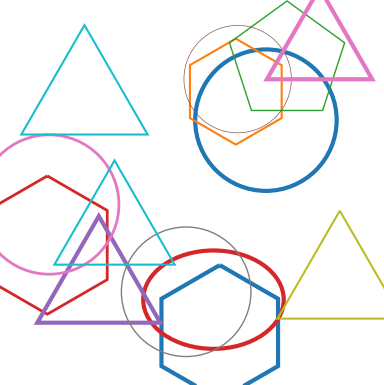[{"shape": "circle", "thickness": 3, "radius": 0.92, "center": [0.691, 0.688]}, {"shape": "hexagon", "thickness": 3, "radius": 0.87, "center": [0.571, 0.137]}, {"shape": "hexagon", "thickness": 1.5, "radius": 0.69, "center": [0.612, 0.762]}, {"shape": "pentagon", "thickness": 1, "radius": 0.79, "center": [0.746, 0.84]}, {"shape": "oval", "thickness": 3, "radius": 0.91, "center": [0.554, 0.222]}, {"shape": "hexagon", "thickness": 2, "radius": 0.9, "center": [0.123, 0.363]}, {"shape": "triangle", "thickness": 3, "radius": 0.92, "center": [0.257, 0.254]}, {"shape": "circle", "thickness": 0.5, "radius": 0.7, "center": [0.617, 0.795]}, {"shape": "triangle", "thickness": 3, "radius": 0.79, "center": [0.83, 0.873]}, {"shape": "circle", "thickness": 2, "radius": 0.91, "center": [0.128, 0.469]}, {"shape": "circle", "thickness": 1, "radius": 0.84, "center": [0.484, 0.242]}, {"shape": "triangle", "thickness": 1.5, "radius": 0.93, "center": [0.883, 0.266]}, {"shape": "triangle", "thickness": 1.5, "radius": 0.95, "center": [0.219, 0.745]}, {"shape": "triangle", "thickness": 1.5, "radius": 0.9, "center": [0.297, 0.403]}]